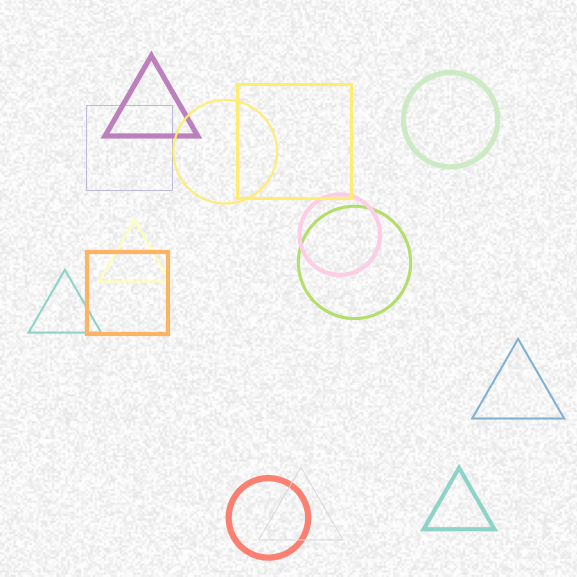[{"shape": "triangle", "thickness": 2, "radius": 0.35, "center": [0.795, 0.118]}, {"shape": "triangle", "thickness": 1, "radius": 0.36, "center": [0.112, 0.459]}, {"shape": "triangle", "thickness": 1, "radius": 0.36, "center": [0.233, 0.547]}, {"shape": "square", "thickness": 0.5, "radius": 0.37, "center": [0.223, 0.744]}, {"shape": "circle", "thickness": 3, "radius": 0.34, "center": [0.465, 0.102]}, {"shape": "triangle", "thickness": 1, "radius": 0.46, "center": [0.897, 0.32]}, {"shape": "square", "thickness": 2, "radius": 0.35, "center": [0.221, 0.491]}, {"shape": "circle", "thickness": 1.5, "radius": 0.49, "center": [0.614, 0.545]}, {"shape": "circle", "thickness": 2, "radius": 0.35, "center": [0.588, 0.593]}, {"shape": "triangle", "thickness": 0.5, "radius": 0.42, "center": [0.521, 0.106]}, {"shape": "triangle", "thickness": 2.5, "radius": 0.46, "center": [0.262, 0.81]}, {"shape": "circle", "thickness": 2.5, "radius": 0.41, "center": [0.78, 0.792]}, {"shape": "circle", "thickness": 1, "radius": 0.45, "center": [0.39, 0.736]}, {"shape": "square", "thickness": 1.5, "radius": 0.49, "center": [0.509, 0.756]}]